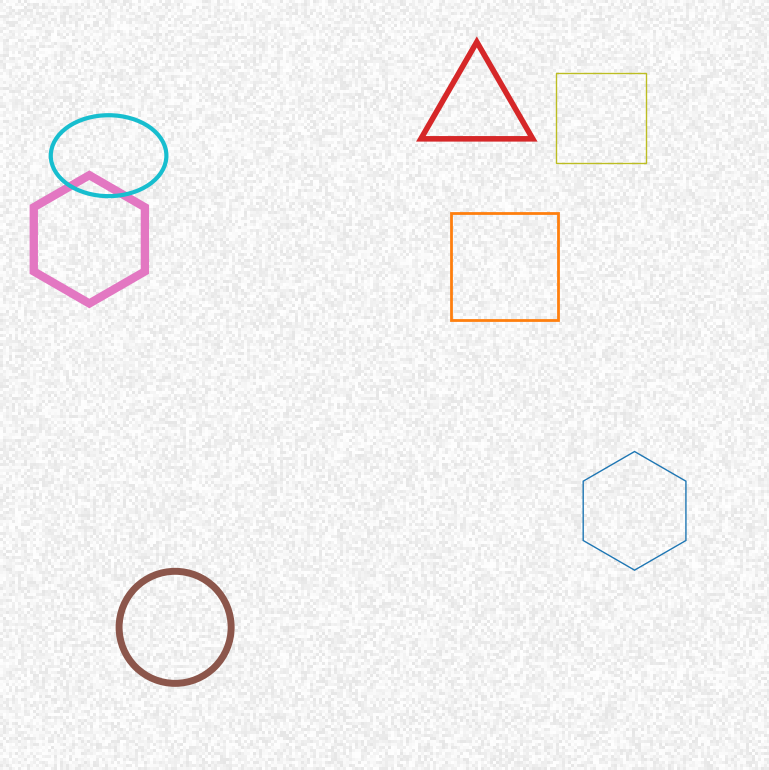[{"shape": "hexagon", "thickness": 0.5, "radius": 0.39, "center": [0.824, 0.337]}, {"shape": "square", "thickness": 1, "radius": 0.35, "center": [0.655, 0.654]}, {"shape": "triangle", "thickness": 2, "radius": 0.42, "center": [0.619, 0.862]}, {"shape": "circle", "thickness": 2.5, "radius": 0.36, "center": [0.227, 0.185]}, {"shape": "hexagon", "thickness": 3, "radius": 0.42, "center": [0.116, 0.689]}, {"shape": "square", "thickness": 0.5, "radius": 0.29, "center": [0.781, 0.847]}, {"shape": "oval", "thickness": 1.5, "radius": 0.38, "center": [0.141, 0.798]}]